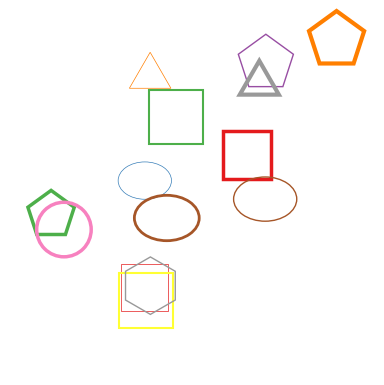[{"shape": "square", "thickness": 2.5, "radius": 0.31, "center": [0.641, 0.597]}, {"shape": "square", "thickness": 0.5, "radius": 0.31, "center": [0.376, 0.254]}, {"shape": "oval", "thickness": 0.5, "radius": 0.35, "center": [0.376, 0.531]}, {"shape": "square", "thickness": 1.5, "radius": 0.35, "center": [0.458, 0.695]}, {"shape": "pentagon", "thickness": 2.5, "radius": 0.32, "center": [0.133, 0.442]}, {"shape": "pentagon", "thickness": 1, "radius": 0.38, "center": [0.691, 0.836]}, {"shape": "triangle", "thickness": 0.5, "radius": 0.31, "center": [0.39, 0.802]}, {"shape": "pentagon", "thickness": 3, "radius": 0.38, "center": [0.874, 0.896]}, {"shape": "square", "thickness": 1.5, "radius": 0.35, "center": [0.38, 0.22]}, {"shape": "oval", "thickness": 1, "radius": 0.41, "center": [0.689, 0.483]}, {"shape": "oval", "thickness": 2, "radius": 0.42, "center": [0.433, 0.434]}, {"shape": "circle", "thickness": 2.5, "radius": 0.35, "center": [0.166, 0.404]}, {"shape": "hexagon", "thickness": 1, "radius": 0.37, "center": [0.391, 0.258]}, {"shape": "triangle", "thickness": 3, "radius": 0.29, "center": [0.674, 0.783]}]